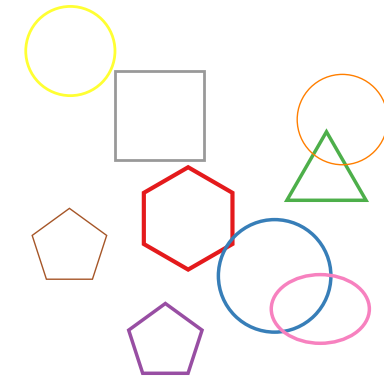[{"shape": "hexagon", "thickness": 3, "radius": 0.66, "center": [0.489, 0.433]}, {"shape": "circle", "thickness": 2.5, "radius": 0.73, "center": [0.713, 0.283]}, {"shape": "triangle", "thickness": 2.5, "radius": 0.59, "center": [0.848, 0.539]}, {"shape": "pentagon", "thickness": 2.5, "radius": 0.5, "center": [0.43, 0.111]}, {"shape": "circle", "thickness": 1, "radius": 0.59, "center": [0.889, 0.689]}, {"shape": "circle", "thickness": 2, "radius": 0.58, "center": [0.183, 0.867]}, {"shape": "pentagon", "thickness": 1, "radius": 0.51, "center": [0.18, 0.357]}, {"shape": "oval", "thickness": 2.5, "radius": 0.64, "center": [0.832, 0.198]}, {"shape": "square", "thickness": 2, "radius": 0.58, "center": [0.414, 0.699]}]